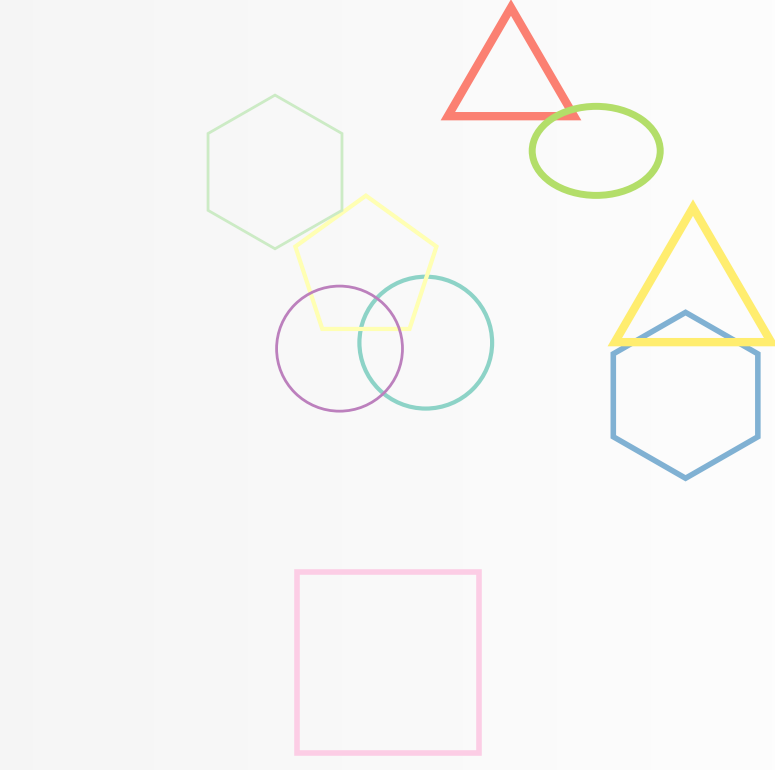[{"shape": "circle", "thickness": 1.5, "radius": 0.43, "center": [0.549, 0.555]}, {"shape": "pentagon", "thickness": 1.5, "radius": 0.48, "center": [0.472, 0.65]}, {"shape": "triangle", "thickness": 3, "radius": 0.47, "center": [0.659, 0.896]}, {"shape": "hexagon", "thickness": 2, "radius": 0.54, "center": [0.885, 0.487]}, {"shape": "oval", "thickness": 2.5, "radius": 0.41, "center": [0.769, 0.804]}, {"shape": "square", "thickness": 2, "radius": 0.59, "center": [0.501, 0.14]}, {"shape": "circle", "thickness": 1, "radius": 0.41, "center": [0.438, 0.547]}, {"shape": "hexagon", "thickness": 1, "radius": 0.5, "center": [0.355, 0.777]}, {"shape": "triangle", "thickness": 3, "radius": 0.58, "center": [0.894, 0.614]}]